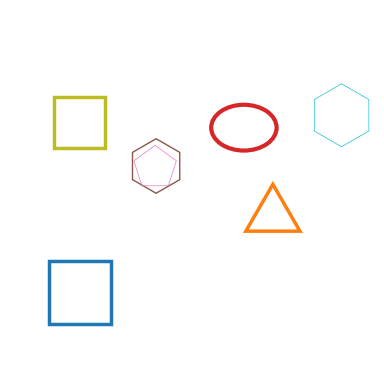[{"shape": "square", "thickness": 2.5, "radius": 0.41, "center": [0.208, 0.24]}, {"shape": "triangle", "thickness": 2.5, "radius": 0.41, "center": [0.709, 0.44]}, {"shape": "oval", "thickness": 3, "radius": 0.42, "center": [0.633, 0.668]}, {"shape": "hexagon", "thickness": 1, "radius": 0.35, "center": [0.406, 0.569]}, {"shape": "pentagon", "thickness": 0.5, "radius": 0.29, "center": [0.403, 0.564]}, {"shape": "square", "thickness": 2.5, "radius": 0.33, "center": [0.205, 0.683]}, {"shape": "hexagon", "thickness": 0.5, "radius": 0.41, "center": [0.887, 0.701]}]